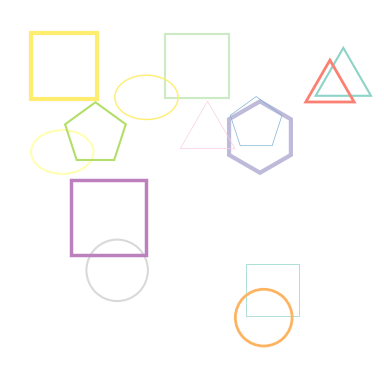[{"shape": "triangle", "thickness": 1.5, "radius": 0.41, "center": [0.892, 0.793]}, {"shape": "square", "thickness": 0.5, "radius": 0.34, "center": [0.707, 0.246]}, {"shape": "oval", "thickness": 1.5, "radius": 0.41, "center": [0.162, 0.605]}, {"shape": "hexagon", "thickness": 3, "radius": 0.46, "center": [0.675, 0.644]}, {"shape": "triangle", "thickness": 2, "radius": 0.36, "center": [0.857, 0.771]}, {"shape": "pentagon", "thickness": 0.5, "radius": 0.35, "center": [0.665, 0.679]}, {"shape": "circle", "thickness": 2, "radius": 0.37, "center": [0.685, 0.175]}, {"shape": "pentagon", "thickness": 1.5, "radius": 0.41, "center": [0.248, 0.651]}, {"shape": "triangle", "thickness": 0.5, "radius": 0.41, "center": [0.539, 0.655]}, {"shape": "circle", "thickness": 1.5, "radius": 0.4, "center": [0.304, 0.298]}, {"shape": "square", "thickness": 2.5, "radius": 0.49, "center": [0.282, 0.436]}, {"shape": "square", "thickness": 1.5, "radius": 0.42, "center": [0.511, 0.828]}, {"shape": "square", "thickness": 3, "radius": 0.43, "center": [0.166, 0.829]}, {"shape": "oval", "thickness": 1, "radius": 0.41, "center": [0.38, 0.747]}]